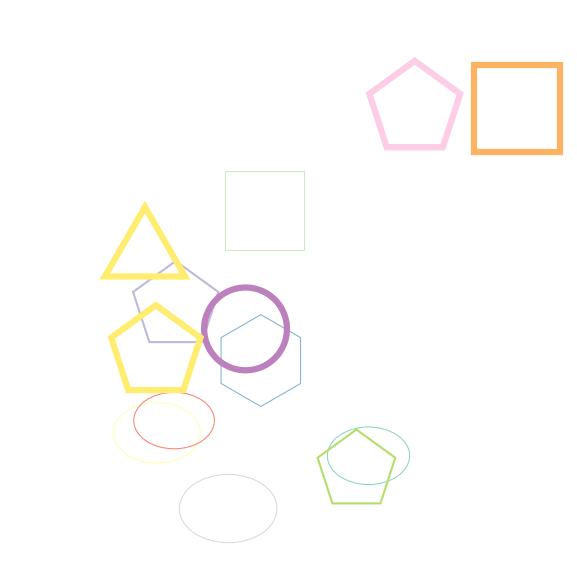[{"shape": "oval", "thickness": 0.5, "radius": 0.36, "center": [0.638, 0.21]}, {"shape": "oval", "thickness": 0.5, "radius": 0.38, "center": [0.272, 0.25]}, {"shape": "pentagon", "thickness": 1, "radius": 0.39, "center": [0.304, 0.47]}, {"shape": "oval", "thickness": 0.5, "radius": 0.35, "center": [0.301, 0.271]}, {"shape": "hexagon", "thickness": 0.5, "radius": 0.4, "center": [0.452, 0.375]}, {"shape": "square", "thickness": 3, "radius": 0.38, "center": [0.895, 0.812]}, {"shape": "pentagon", "thickness": 1, "radius": 0.35, "center": [0.617, 0.185]}, {"shape": "pentagon", "thickness": 3, "radius": 0.41, "center": [0.718, 0.811]}, {"shape": "oval", "thickness": 0.5, "radius": 0.42, "center": [0.395, 0.119]}, {"shape": "circle", "thickness": 3, "radius": 0.36, "center": [0.425, 0.43]}, {"shape": "square", "thickness": 0.5, "radius": 0.34, "center": [0.458, 0.635]}, {"shape": "pentagon", "thickness": 3, "radius": 0.41, "center": [0.27, 0.389]}, {"shape": "triangle", "thickness": 3, "radius": 0.4, "center": [0.251, 0.56]}]